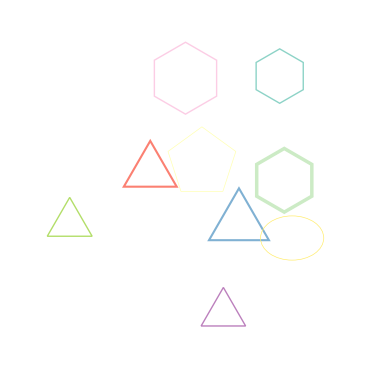[{"shape": "hexagon", "thickness": 1, "radius": 0.35, "center": [0.726, 0.802]}, {"shape": "pentagon", "thickness": 0.5, "radius": 0.46, "center": [0.524, 0.578]}, {"shape": "triangle", "thickness": 1.5, "radius": 0.4, "center": [0.39, 0.555]}, {"shape": "triangle", "thickness": 1.5, "radius": 0.45, "center": [0.621, 0.421]}, {"shape": "triangle", "thickness": 1, "radius": 0.34, "center": [0.181, 0.42]}, {"shape": "hexagon", "thickness": 1, "radius": 0.47, "center": [0.482, 0.797]}, {"shape": "triangle", "thickness": 1, "radius": 0.33, "center": [0.58, 0.187]}, {"shape": "hexagon", "thickness": 2.5, "radius": 0.41, "center": [0.738, 0.532]}, {"shape": "oval", "thickness": 0.5, "radius": 0.41, "center": [0.759, 0.382]}]